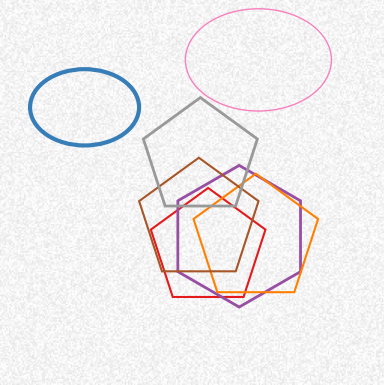[{"shape": "pentagon", "thickness": 1.5, "radius": 0.78, "center": [0.541, 0.355]}, {"shape": "oval", "thickness": 3, "radius": 0.71, "center": [0.22, 0.721]}, {"shape": "hexagon", "thickness": 2, "radius": 0.92, "center": [0.621, 0.386]}, {"shape": "pentagon", "thickness": 1.5, "radius": 0.85, "center": [0.664, 0.379]}, {"shape": "pentagon", "thickness": 1.5, "radius": 0.82, "center": [0.516, 0.427]}, {"shape": "oval", "thickness": 1, "radius": 0.95, "center": [0.671, 0.844]}, {"shape": "pentagon", "thickness": 2, "radius": 0.78, "center": [0.52, 0.591]}]